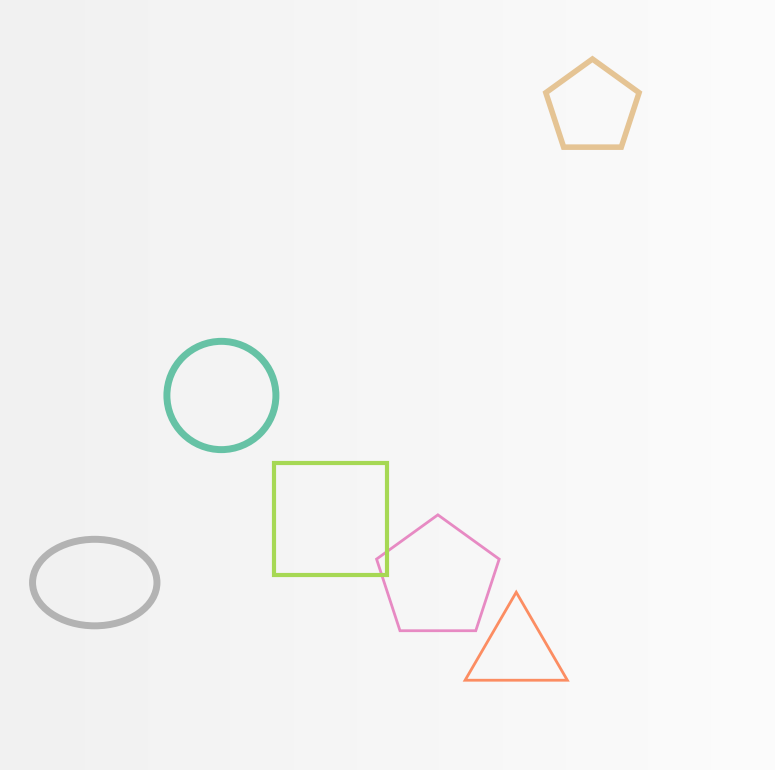[{"shape": "circle", "thickness": 2.5, "radius": 0.35, "center": [0.286, 0.486]}, {"shape": "triangle", "thickness": 1, "radius": 0.38, "center": [0.666, 0.155]}, {"shape": "pentagon", "thickness": 1, "radius": 0.42, "center": [0.565, 0.248]}, {"shape": "square", "thickness": 1.5, "radius": 0.36, "center": [0.426, 0.326]}, {"shape": "pentagon", "thickness": 2, "radius": 0.32, "center": [0.764, 0.86]}, {"shape": "oval", "thickness": 2.5, "radius": 0.4, "center": [0.122, 0.243]}]